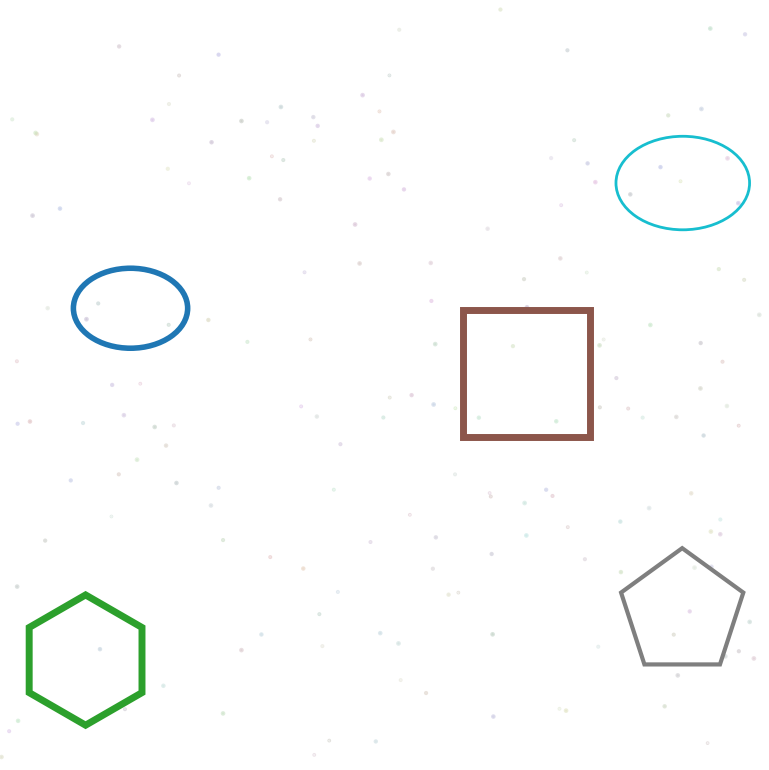[{"shape": "oval", "thickness": 2, "radius": 0.37, "center": [0.17, 0.6]}, {"shape": "hexagon", "thickness": 2.5, "radius": 0.42, "center": [0.111, 0.143]}, {"shape": "square", "thickness": 2.5, "radius": 0.41, "center": [0.683, 0.515]}, {"shape": "pentagon", "thickness": 1.5, "radius": 0.42, "center": [0.886, 0.205]}, {"shape": "oval", "thickness": 1, "radius": 0.43, "center": [0.887, 0.762]}]